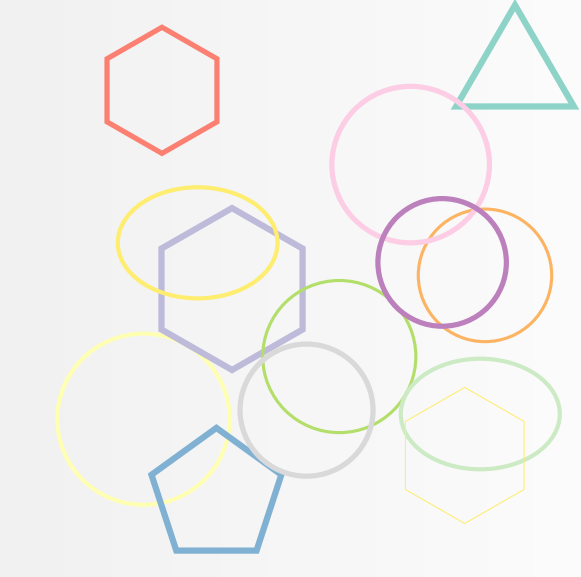[{"shape": "triangle", "thickness": 3, "radius": 0.59, "center": [0.886, 0.873]}, {"shape": "circle", "thickness": 2, "radius": 0.74, "center": [0.247, 0.273]}, {"shape": "hexagon", "thickness": 3, "radius": 0.7, "center": [0.399, 0.499]}, {"shape": "hexagon", "thickness": 2.5, "radius": 0.55, "center": [0.279, 0.843]}, {"shape": "pentagon", "thickness": 3, "radius": 0.59, "center": [0.372, 0.141]}, {"shape": "circle", "thickness": 1.5, "radius": 0.57, "center": [0.834, 0.522]}, {"shape": "circle", "thickness": 1.5, "radius": 0.66, "center": [0.584, 0.382]}, {"shape": "circle", "thickness": 2.5, "radius": 0.68, "center": [0.707, 0.714]}, {"shape": "circle", "thickness": 2.5, "radius": 0.57, "center": [0.527, 0.289]}, {"shape": "circle", "thickness": 2.5, "radius": 0.55, "center": [0.761, 0.545]}, {"shape": "oval", "thickness": 2, "radius": 0.68, "center": [0.826, 0.282]}, {"shape": "hexagon", "thickness": 0.5, "radius": 0.59, "center": [0.8, 0.21]}, {"shape": "oval", "thickness": 2, "radius": 0.69, "center": [0.34, 0.579]}]